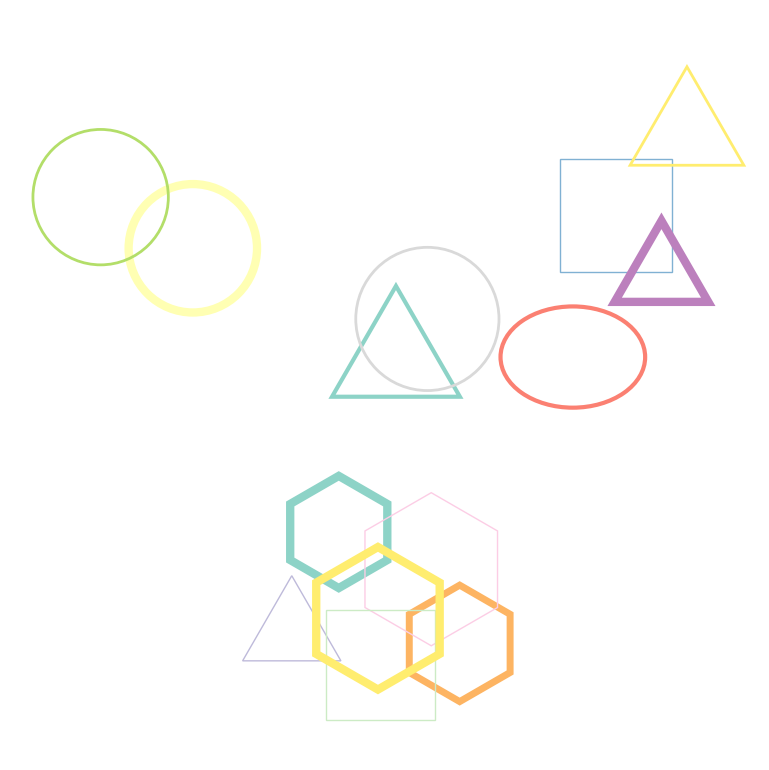[{"shape": "hexagon", "thickness": 3, "radius": 0.36, "center": [0.44, 0.309]}, {"shape": "triangle", "thickness": 1.5, "radius": 0.48, "center": [0.514, 0.533]}, {"shape": "circle", "thickness": 3, "radius": 0.42, "center": [0.25, 0.678]}, {"shape": "triangle", "thickness": 0.5, "radius": 0.37, "center": [0.379, 0.179]}, {"shape": "oval", "thickness": 1.5, "radius": 0.47, "center": [0.744, 0.536]}, {"shape": "square", "thickness": 0.5, "radius": 0.36, "center": [0.8, 0.72]}, {"shape": "hexagon", "thickness": 2.5, "radius": 0.38, "center": [0.597, 0.164]}, {"shape": "circle", "thickness": 1, "radius": 0.44, "center": [0.131, 0.744]}, {"shape": "hexagon", "thickness": 0.5, "radius": 0.5, "center": [0.56, 0.261]}, {"shape": "circle", "thickness": 1, "radius": 0.47, "center": [0.555, 0.586]}, {"shape": "triangle", "thickness": 3, "radius": 0.35, "center": [0.859, 0.643]}, {"shape": "square", "thickness": 0.5, "radius": 0.36, "center": [0.494, 0.136]}, {"shape": "hexagon", "thickness": 3, "radius": 0.46, "center": [0.491, 0.197]}, {"shape": "triangle", "thickness": 1, "radius": 0.43, "center": [0.892, 0.828]}]